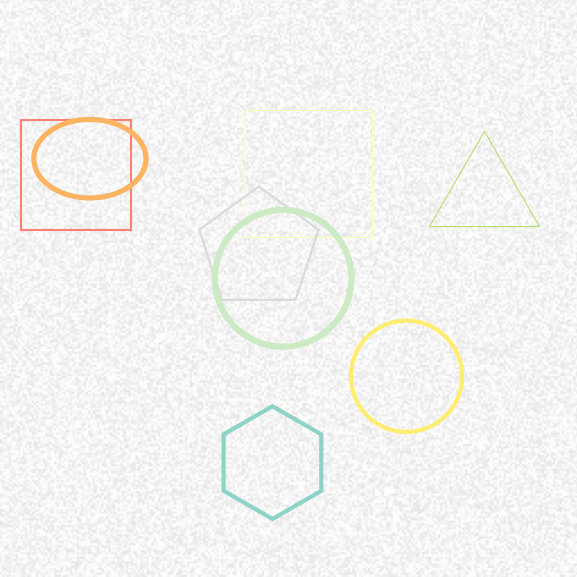[{"shape": "hexagon", "thickness": 2, "radius": 0.49, "center": [0.472, 0.198]}, {"shape": "square", "thickness": 0.5, "radius": 0.55, "center": [0.534, 0.699]}, {"shape": "square", "thickness": 1, "radius": 0.48, "center": [0.131, 0.696]}, {"shape": "oval", "thickness": 2.5, "radius": 0.49, "center": [0.156, 0.724]}, {"shape": "triangle", "thickness": 0.5, "radius": 0.55, "center": [0.839, 0.662]}, {"shape": "pentagon", "thickness": 1, "radius": 0.54, "center": [0.448, 0.568]}, {"shape": "circle", "thickness": 3, "radius": 0.59, "center": [0.49, 0.517]}, {"shape": "circle", "thickness": 2, "radius": 0.48, "center": [0.704, 0.348]}]